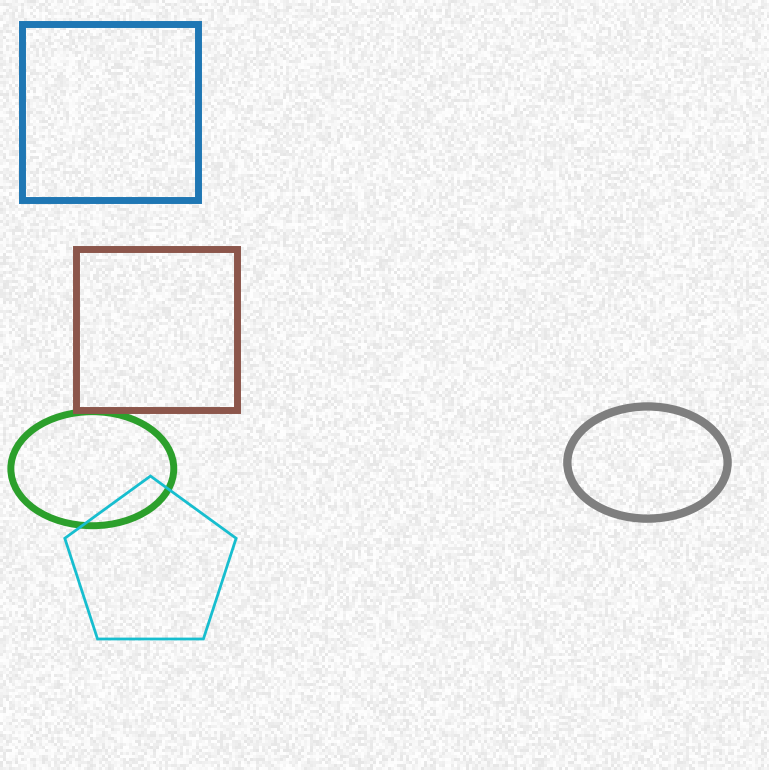[{"shape": "square", "thickness": 2.5, "radius": 0.57, "center": [0.143, 0.854]}, {"shape": "oval", "thickness": 2.5, "radius": 0.53, "center": [0.12, 0.391]}, {"shape": "square", "thickness": 2.5, "radius": 0.52, "center": [0.203, 0.572]}, {"shape": "oval", "thickness": 3, "radius": 0.52, "center": [0.841, 0.399]}, {"shape": "pentagon", "thickness": 1, "radius": 0.58, "center": [0.195, 0.265]}]